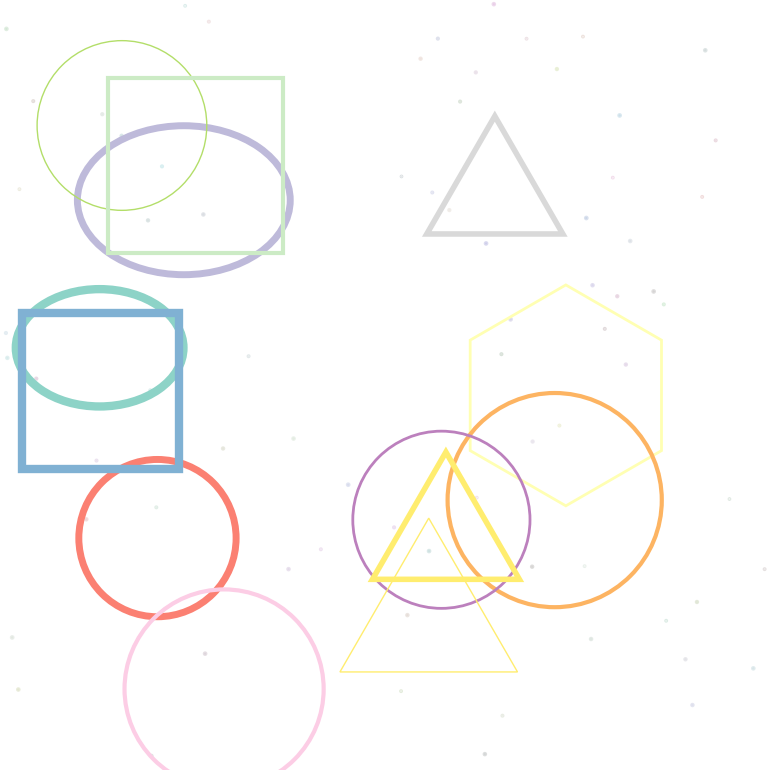[{"shape": "oval", "thickness": 3, "radius": 0.54, "center": [0.129, 0.548]}, {"shape": "hexagon", "thickness": 1, "radius": 0.72, "center": [0.735, 0.487]}, {"shape": "oval", "thickness": 2.5, "radius": 0.69, "center": [0.239, 0.74]}, {"shape": "circle", "thickness": 2.5, "radius": 0.51, "center": [0.204, 0.301]}, {"shape": "square", "thickness": 3, "radius": 0.51, "center": [0.13, 0.492]}, {"shape": "circle", "thickness": 1.5, "radius": 0.7, "center": [0.72, 0.351]}, {"shape": "circle", "thickness": 0.5, "radius": 0.55, "center": [0.158, 0.837]}, {"shape": "circle", "thickness": 1.5, "radius": 0.65, "center": [0.291, 0.105]}, {"shape": "triangle", "thickness": 2, "radius": 0.51, "center": [0.643, 0.747]}, {"shape": "circle", "thickness": 1, "radius": 0.58, "center": [0.573, 0.325]}, {"shape": "square", "thickness": 1.5, "radius": 0.57, "center": [0.254, 0.785]}, {"shape": "triangle", "thickness": 0.5, "radius": 0.67, "center": [0.557, 0.194]}, {"shape": "triangle", "thickness": 2, "radius": 0.55, "center": [0.579, 0.303]}]